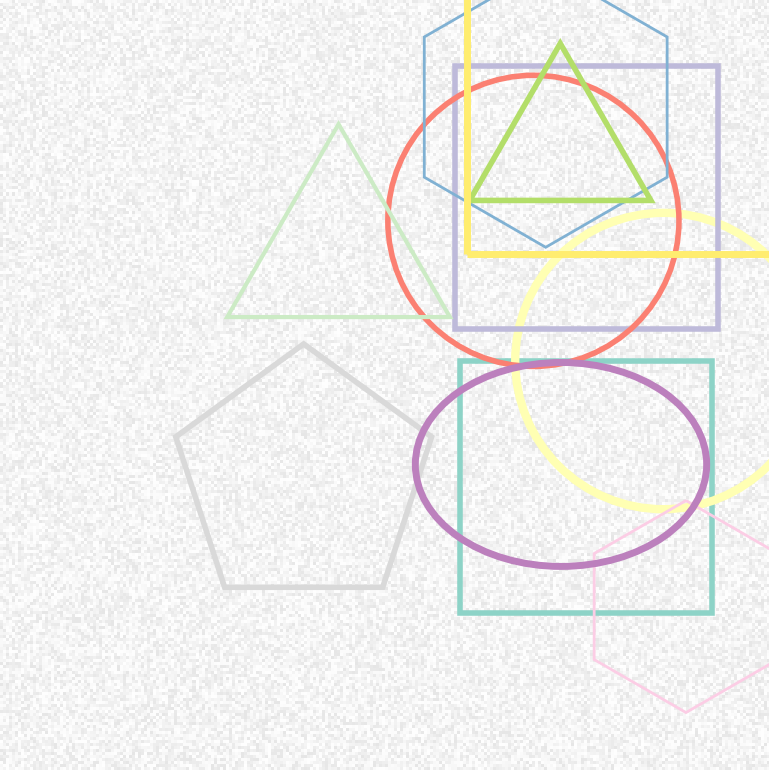[{"shape": "square", "thickness": 2, "radius": 0.82, "center": [0.761, 0.368]}, {"shape": "circle", "thickness": 3, "radius": 0.96, "center": [0.861, 0.531]}, {"shape": "square", "thickness": 2, "radius": 0.85, "center": [0.762, 0.744]}, {"shape": "circle", "thickness": 2, "radius": 0.95, "center": [0.693, 0.713]}, {"shape": "hexagon", "thickness": 1, "radius": 0.91, "center": [0.709, 0.861]}, {"shape": "triangle", "thickness": 2, "radius": 0.68, "center": [0.728, 0.808]}, {"shape": "hexagon", "thickness": 1, "radius": 0.69, "center": [0.891, 0.212]}, {"shape": "pentagon", "thickness": 2, "radius": 0.87, "center": [0.394, 0.379]}, {"shape": "oval", "thickness": 2.5, "radius": 0.95, "center": [0.729, 0.397]}, {"shape": "triangle", "thickness": 1.5, "radius": 0.84, "center": [0.44, 0.672]}, {"shape": "square", "thickness": 2.5, "radius": 0.99, "center": [0.805, 0.869]}]